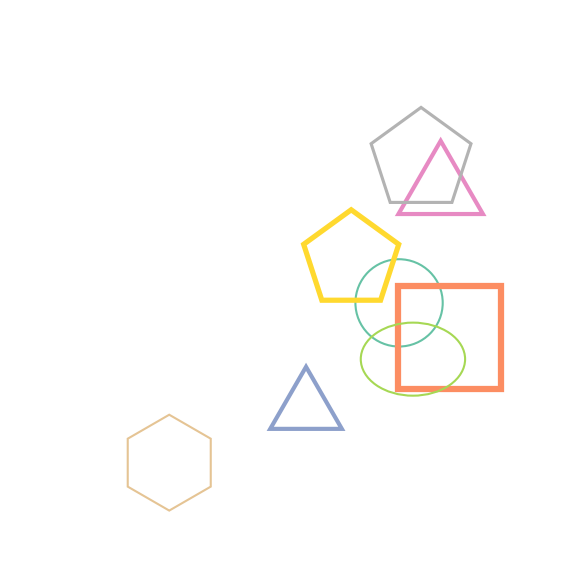[{"shape": "circle", "thickness": 1, "radius": 0.38, "center": [0.691, 0.475]}, {"shape": "square", "thickness": 3, "radius": 0.45, "center": [0.779, 0.415]}, {"shape": "triangle", "thickness": 2, "radius": 0.36, "center": [0.53, 0.292]}, {"shape": "triangle", "thickness": 2, "radius": 0.42, "center": [0.763, 0.671]}, {"shape": "oval", "thickness": 1, "radius": 0.45, "center": [0.715, 0.377]}, {"shape": "pentagon", "thickness": 2.5, "radius": 0.43, "center": [0.608, 0.549]}, {"shape": "hexagon", "thickness": 1, "radius": 0.41, "center": [0.293, 0.198]}, {"shape": "pentagon", "thickness": 1.5, "radius": 0.45, "center": [0.729, 0.722]}]